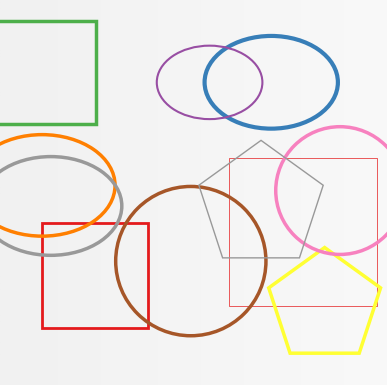[{"shape": "square", "thickness": 2, "radius": 0.68, "center": [0.245, 0.285]}, {"shape": "square", "thickness": 0.5, "radius": 0.96, "center": [0.782, 0.397]}, {"shape": "oval", "thickness": 3, "radius": 0.86, "center": [0.7, 0.786]}, {"shape": "square", "thickness": 2.5, "radius": 0.67, "center": [0.113, 0.812]}, {"shape": "oval", "thickness": 1.5, "radius": 0.68, "center": [0.541, 0.786]}, {"shape": "oval", "thickness": 2.5, "radius": 0.94, "center": [0.109, 0.518]}, {"shape": "pentagon", "thickness": 2.5, "radius": 0.76, "center": [0.838, 0.205]}, {"shape": "circle", "thickness": 2.5, "radius": 0.97, "center": [0.492, 0.322]}, {"shape": "circle", "thickness": 2.5, "radius": 0.83, "center": [0.877, 0.505]}, {"shape": "oval", "thickness": 2.5, "radius": 0.92, "center": [0.131, 0.465]}, {"shape": "pentagon", "thickness": 1, "radius": 0.84, "center": [0.674, 0.467]}]